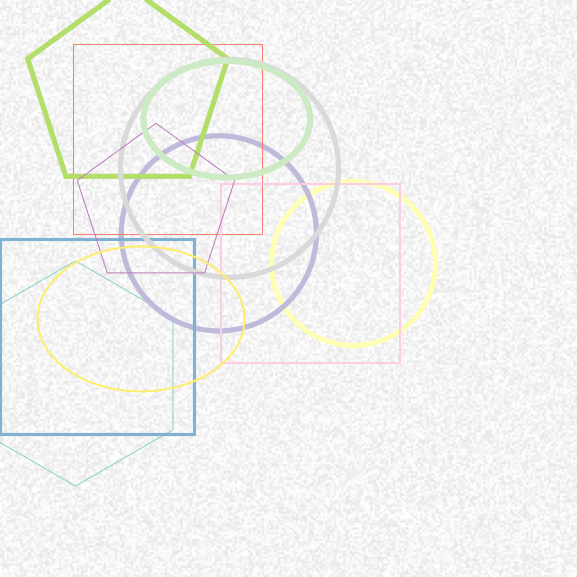[{"shape": "hexagon", "thickness": 0.5, "radius": 0.97, "center": [0.131, 0.352]}, {"shape": "circle", "thickness": 2.5, "radius": 0.71, "center": [0.612, 0.543]}, {"shape": "circle", "thickness": 2.5, "radius": 0.84, "center": [0.379, 0.595]}, {"shape": "square", "thickness": 0.5, "radius": 0.82, "center": [0.29, 0.759]}, {"shape": "square", "thickness": 1.5, "radius": 0.84, "center": [0.168, 0.416]}, {"shape": "pentagon", "thickness": 2.5, "radius": 0.91, "center": [0.221, 0.841]}, {"shape": "square", "thickness": 1, "radius": 0.77, "center": [0.538, 0.526]}, {"shape": "circle", "thickness": 2.5, "radius": 0.94, "center": [0.397, 0.708]}, {"shape": "pentagon", "thickness": 0.5, "radius": 0.72, "center": [0.27, 0.642]}, {"shape": "oval", "thickness": 3, "radius": 0.72, "center": [0.393, 0.793]}, {"shape": "oval", "thickness": 1, "radius": 0.9, "center": [0.244, 0.447]}]